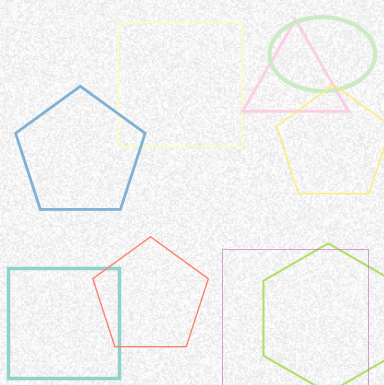[{"shape": "square", "thickness": 2.5, "radius": 0.72, "center": [0.164, 0.161]}, {"shape": "square", "thickness": 1, "radius": 0.81, "center": [0.467, 0.781]}, {"shape": "pentagon", "thickness": 1, "radius": 0.79, "center": [0.391, 0.227]}, {"shape": "pentagon", "thickness": 2, "radius": 0.88, "center": [0.209, 0.599]}, {"shape": "hexagon", "thickness": 1.5, "radius": 0.97, "center": [0.853, 0.174]}, {"shape": "triangle", "thickness": 2, "radius": 0.79, "center": [0.768, 0.79]}, {"shape": "square", "thickness": 0.5, "radius": 0.95, "center": [0.767, 0.164]}, {"shape": "oval", "thickness": 3, "radius": 0.69, "center": [0.837, 0.86]}, {"shape": "pentagon", "thickness": 1, "radius": 0.78, "center": [0.867, 0.624]}]